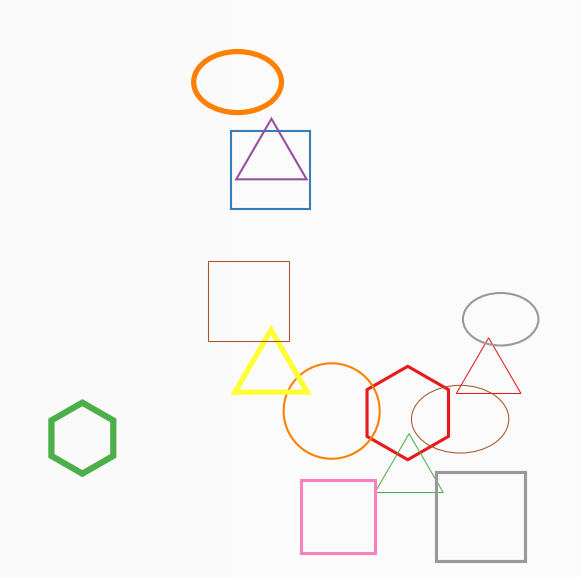[{"shape": "triangle", "thickness": 0.5, "radius": 0.32, "center": [0.841, 0.35]}, {"shape": "hexagon", "thickness": 1.5, "radius": 0.4, "center": [0.702, 0.284]}, {"shape": "square", "thickness": 1, "radius": 0.34, "center": [0.466, 0.704]}, {"shape": "triangle", "thickness": 0.5, "radius": 0.34, "center": [0.704, 0.18]}, {"shape": "hexagon", "thickness": 3, "radius": 0.31, "center": [0.142, 0.24]}, {"shape": "triangle", "thickness": 1, "radius": 0.35, "center": [0.467, 0.724]}, {"shape": "oval", "thickness": 2.5, "radius": 0.38, "center": [0.409, 0.857]}, {"shape": "circle", "thickness": 1, "radius": 0.41, "center": [0.571, 0.287]}, {"shape": "triangle", "thickness": 2.5, "radius": 0.36, "center": [0.466, 0.356]}, {"shape": "oval", "thickness": 0.5, "radius": 0.42, "center": [0.792, 0.273]}, {"shape": "square", "thickness": 0.5, "radius": 0.35, "center": [0.428, 0.478]}, {"shape": "square", "thickness": 1.5, "radius": 0.32, "center": [0.581, 0.105]}, {"shape": "oval", "thickness": 1, "radius": 0.32, "center": [0.861, 0.446]}, {"shape": "square", "thickness": 1.5, "radius": 0.38, "center": [0.827, 0.105]}]